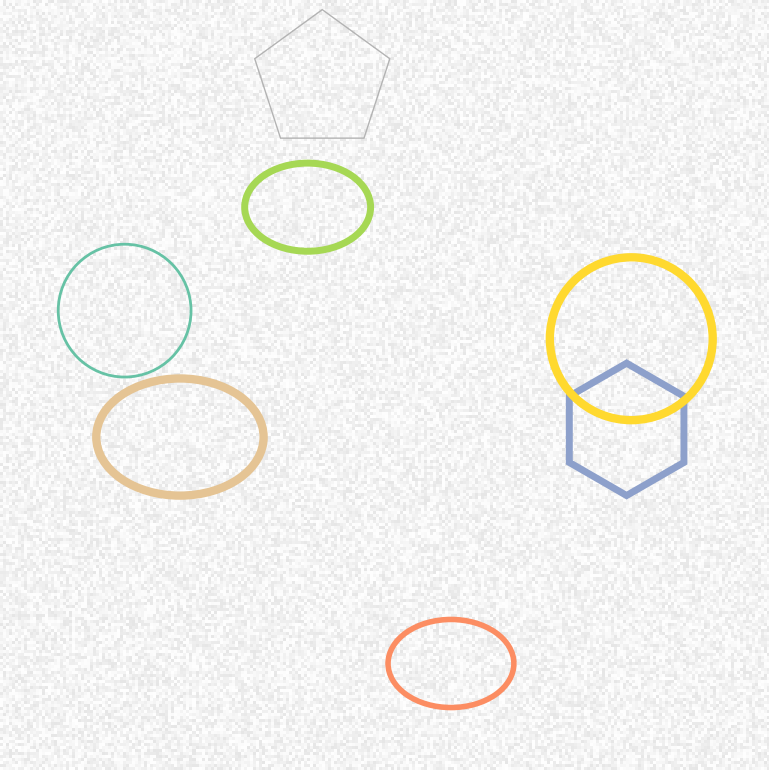[{"shape": "circle", "thickness": 1, "radius": 0.43, "center": [0.162, 0.597]}, {"shape": "oval", "thickness": 2, "radius": 0.41, "center": [0.586, 0.138]}, {"shape": "hexagon", "thickness": 2.5, "radius": 0.43, "center": [0.814, 0.442]}, {"shape": "oval", "thickness": 2.5, "radius": 0.41, "center": [0.4, 0.731]}, {"shape": "circle", "thickness": 3, "radius": 0.53, "center": [0.82, 0.56]}, {"shape": "oval", "thickness": 3, "radius": 0.54, "center": [0.234, 0.432]}, {"shape": "pentagon", "thickness": 0.5, "radius": 0.46, "center": [0.419, 0.895]}]